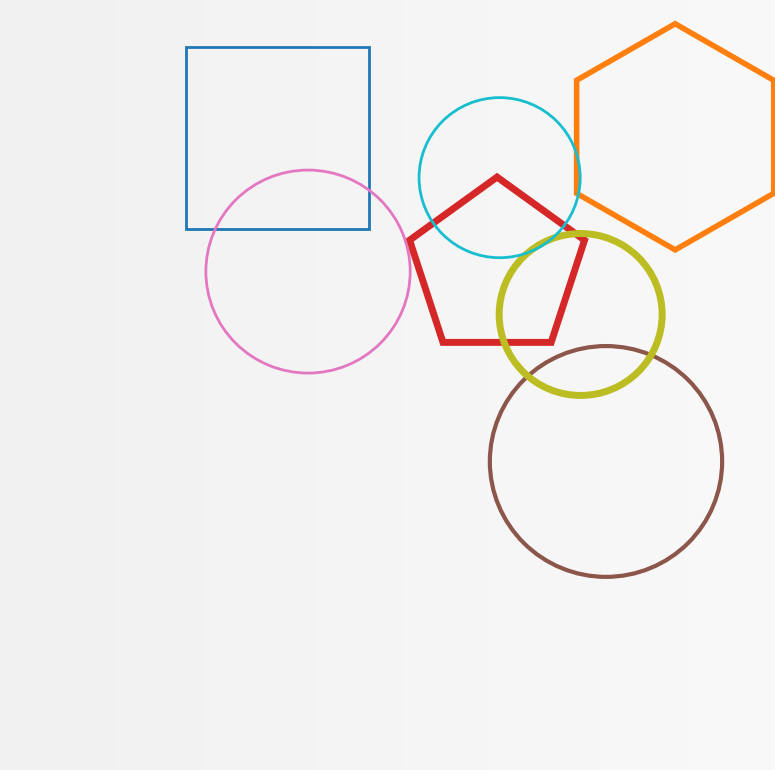[{"shape": "square", "thickness": 1, "radius": 0.59, "center": [0.358, 0.821]}, {"shape": "hexagon", "thickness": 2, "radius": 0.73, "center": [0.871, 0.822]}, {"shape": "pentagon", "thickness": 2.5, "radius": 0.59, "center": [0.641, 0.651]}, {"shape": "circle", "thickness": 1.5, "radius": 0.75, "center": [0.782, 0.401]}, {"shape": "circle", "thickness": 1, "radius": 0.66, "center": [0.397, 0.647]}, {"shape": "circle", "thickness": 2.5, "radius": 0.53, "center": [0.749, 0.592]}, {"shape": "circle", "thickness": 1, "radius": 0.52, "center": [0.645, 0.769]}]